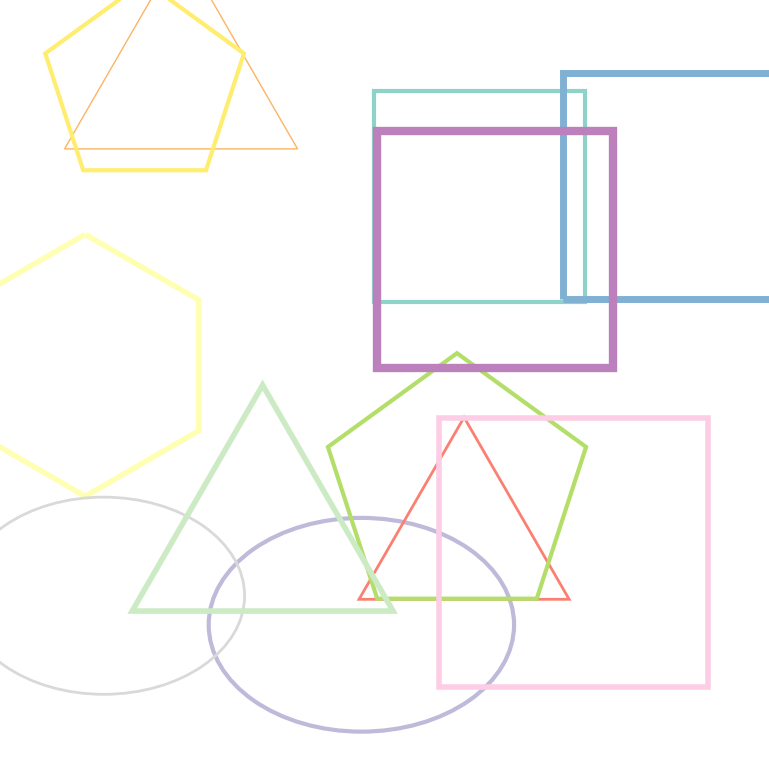[{"shape": "square", "thickness": 1.5, "radius": 0.69, "center": [0.623, 0.744]}, {"shape": "hexagon", "thickness": 2, "radius": 0.85, "center": [0.111, 0.526]}, {"shape": "oval", "thickness": 1.5, "radius": 0.99, "center": [0.469, 0.189]}, {"shape": "triangle", "thickness": 1, "radius": 0.79, "center": [0.603, 0.3]}, {"shape": "square", "thickness": 2.5, "radius": 0.74, "center": [0.878, 0.758]}, {"shape": "triangle", "thickness": 0.5, "radius": 0.87, "center": [0.235, 0.894]}, {"shape": "pentagon", "thickness": 1.5, "radius": 0.88, "center": [0.593, 0.365]}, {"shape": "square", "thickness": 2, "radius": 0.87, "center": [0.745, 0.283]}, {"shape": "oval", "thickness": 1, "radius": 0.91, "center": [0.135, 0.226]}, {"shape": "square", "thickness": 3, "radius": 0.77, "center": [0.643, 0.676]}, {"shape": "triangle", "thickness": 2, "radius": 0.98, "center": [0.341, 0.304]}, {"shape": "pentagon", "thickness": 1.5, "radius": 0.68, "center": [0.188, 0.889]}]